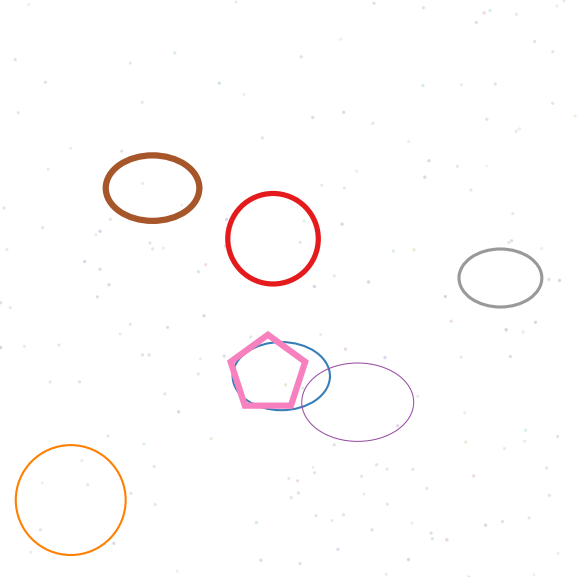[{"shape": "circle", "thickness": 2.5, "radius": 0.39, "center": [0.473, 0.586]}, {"shape": "oval", "thickness": 1, "radius": 0.42, "center": [0.487, 0.348]}, {"shape": "oval", "thickness": 0.5, "radius": 0.48, "center": [0.619, 0.303]}, {"shape": "circle", "thickness": 1, "radius": 0.48, "center": [0.122, 0.133]}, {"shape": "oval", "thickness": 3, "radius": 0.41, "center": [0.264, 0.673]}, {"shape": "pentagon", "thickness": 3, "radius": 0.34, "center": [0.464, 0.352]}, {"shape": "oval", "thickness": 1.5, "radius": 0.36, "center": [0.867, 0.518]}]